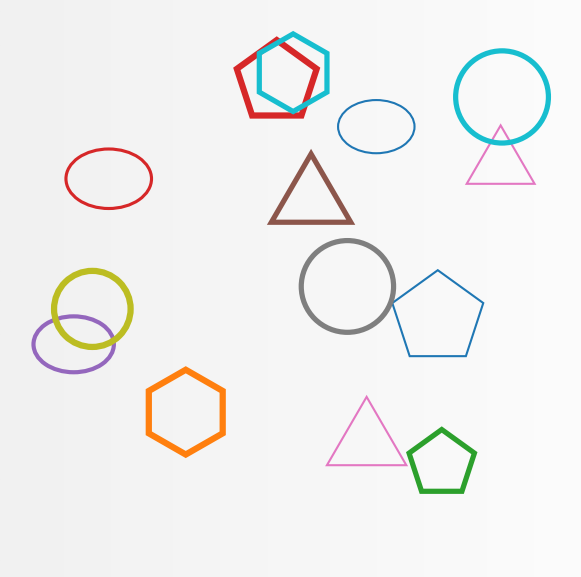[{"shape": "oval", "thickness": 1, "radius": 0.33, "center": [0.647, 0.78]}, {"shape": "pentagon", "thickness": 1, "radius": 0.41, "center": [0.753, 0.449]}, {"shape": "hexagon", "thickness": 3, "radius": 0.37, "center": [0.32, 0.285]}, {"shape": "pentagon", "thickness": 2.5, "radius": 0.3, "center": [0.76, 0.196]}, {"shape": "oval", "thickness": 1.5, "radius": 0.37, "center": [0.187, 0.69]}, {"shape": "pentagon", "thickness": 3, "radius": 0.36, "center": [0.476, 0.858]}, {"shape": "oval", "thickness": 2, "radius": 0.35, "center": [0.127, 0.403]}, {"shape": "triangle", "thickness": 2.5, "radius": 0.39, "center": [0.535, 0.654]}, {"shape": "triangle", "thickness": 1, "radius": 0.34, "center": [0.861, 0.715]}, {"shape": "triangle", "thickness": 1, "radius": 0.39, "center": [0.631, 0.233]}, {"shape": "circle", "thickness": 2.5, "radius": 0.4, "center": [0.598, 0.503]}, {"shape": "circle", "thickness": 3, "radius": 0.33, "center": [0.159, 0.464]}, {"shape": "circle", "thickness": 2.5, "radius": 0.4, "center": [0.864, 0.831]}, {"shape": "hexagon", "thickness": 2.5, "radius": 0.34, "center": [0.504, 0.873]}]